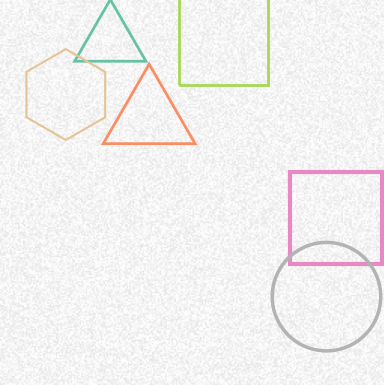[{"shape": "triangle", "thickness": 2, "radius": 0.53, "center": [0.287, 0.894]}, {"shape": "triangle", "thickness": 2, "radius": 0.69, "center": [0.387, 0.696]}, {"shape": "square", "thickness": 3, "radius": 0.6, "center": [0.873, 0.434]}, {"shape": "square", "thickness": 2, "radius": 0.58, "center": [0.581, 0.895]}, {"shape": "hexagon", "thickness": 1.5, "radius": 0.59, "center": [0.171, 0.754]}, {"shape": "circle", "thickness": 2.5, "radius": 0.7, "center": [0.848, 0.23]}]